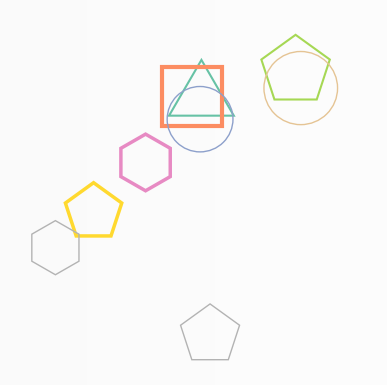[{"shape": "triangle", "thickness": 1.5, "radius": 0.48, "center": [0.52, 0.748]}, {"shape": "square", "thickness": 3, "radius": 0.39, "center": [0.496, 0.749]}, {"shape": "circle", "thickness": 1, "radius": 0.42, "center": [0.516, 0.69]}, {"shape": "hexagon", "thickness": 2.5, "radius": 0.37, "center": [0.376, 0.578]}, {"shape": "pentagon", "thickness": 1.5, "radius": 0.46, "center": [0.763, 0.817]}, {"shape": "pentagon", "thickness": 2.5, "radius": 0.38, "center": [0.241, 0.449]}, {"shape": "circle", "thickness": 1, "radius": 0.47, "center": [0.776, 0.771]}, {"shape": "pentagon", "thickness": 1, "radius": 0.4, "center": [0.542, 0.13]}, {"shape": "hexagon", "thickness": 1, "radius": 0.35, "center": [0.143, 0.357]}]